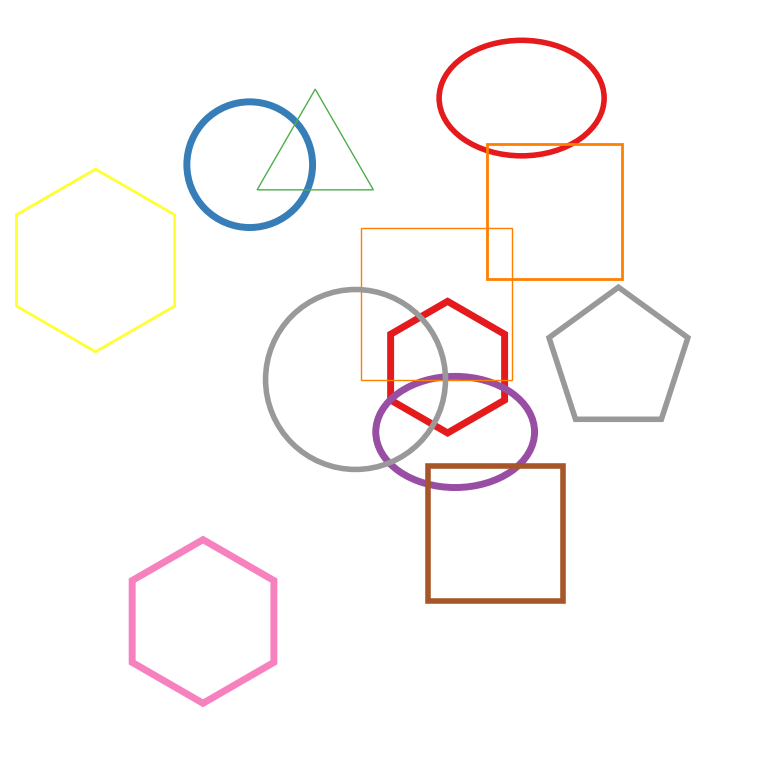[{"shape": "oval", "thickness": 2, "radius": 0.54, "center": [0.677, 0.873]}, {"shape": "hexagon", "thickness": 2.5, "radius": 0.43, "center": [0.581, 0.523]}, {"shape": "circle", "thickness": 2.5, "radius": 0.41, "center": [0.324, 0.786]}, {"shape": "triangle", "thickness": 0.5, "radius": 0.44, "center": [0.409, 0.797]}, {"shape": "oval", "thickness": 2.5, "radius": 0.52, "center": [0.591, 0.439]}, {"shape": "square", "thickness": 0.5, "radius": 0.49, "center": [0.567, 0.605]}, {"shape": "square", "thickness": 1, "radius": 0.44, "center": [0.72, 0.725]}, {"shape": "hexagon", "thickness": 1, "radius": 0.59, "center": [0.124, 0.662]}, {"shape": "square", "thickness": 2, "radius": 0.44, "center": [0.644, 0.307]}, {"shape": "hexagon", "thickness": 2.5, "radius": 0.53, "center": [0.264, 0.193]}, {"shape": "pentagon", "thickness": 2, "radius": 0.47, "center": [0.803, 0.532]}, {"shape": "circle", "thickness": 2, "radius": 0.58, "center": [0.462, 0.507]}]